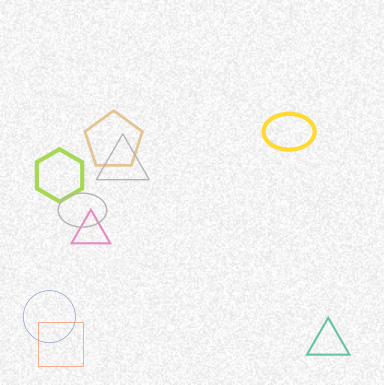[{"shape": "triangle", "thickness": 1.5, "radius": 0.32, "center": [0.853, 0.111]}, {"shape": "square", "thickness": 0.5, "radius": 0.29, "center": [0.157, 0.106]}, {"shape": "circle", "thickness": 0.5, "radius": 0.34, "center": [0.128, 0.178]}, {"shape": "triangle", "thickness": 1.5, "radius": 0.29, "center": [0.236, 0.397]}, {"shape": "hexagon", "thickness": 3, "radius": 0.34, "center": [0.155, 0.545]}, {"shape": "oval", "thickness": 3, "radius": 0.33, "center": [0.751, 0.658]}, {"shape": "pentagon", "thickness": 2, "radius": 0.39, "center": [0.295, 0.634]}, {"shape": "triangle", "thickness": 1, "radius": 0.4, "center": [0.319, 0.573]}, {"shape": "oval", "thickness": 1, "radius": 0.32, "center": [0.214, 0.454]}]